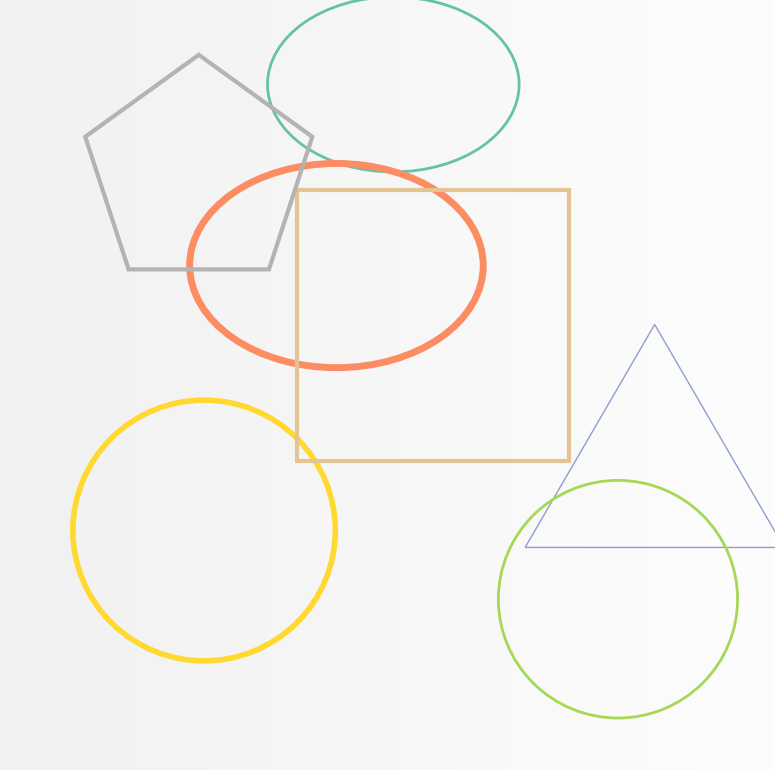[{"shape": "oval", "thickness": 1, "radius": 0.81, "center": [0.507, 0.89]}, {"shape": "oval", "thickness": 2.5, "radius": 0.95, "center": [0.434, 0.655]}, {"shape": "triangle", "thickness": 0.5, "radius": 0.97, "center": [0.845, 0.386]}, {"shape": "circle", "thickness": 1, "radius": 0.77, "center": [0.797, 0.222]}, {"shape": "circle", "thickness": 2, "radius": 0.85, "center": [0.263, 0.311]}, {"shape": "square", "thickness": 1.5, "radius": 0.88, "center": [0.558, 0.578]}, {"shape": "pentagon", "thickness": 1.5, "radius": 0.77, "center": [0.256, 0.775]}]